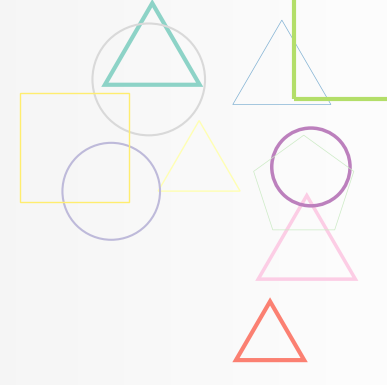[{"shape": "triangle", "thickness": 3, "radius": 0.71, "center": [0.393, 0.85]}, {"shape": "triangle", "thickness": 1, "radius": 0.61, "center": [0.514, 0.565]}, {"shape": "circle", "thickness": 1.5, "radius": 0.63, "center": [0.287, 0.503]}, {"shape": "triangle", "thickness": 3, "radius": 0.51, "center": [0.697, 0.115]}, {"shape": "triangle", "thickness": 0.5, "radius": 0.73, "center": [0.727, 0.802]}, {"shape": "square", "thickness": 3, "radius": 0.65, "center": [0.889, 0.874]}, {"shape": "triangle", "thickness": 2.5, "radius": 0.72, "center": [0.792, 0.347]}, {"shape": "circle", "thickness": 1.5, "radius": 0.73, "center": [0.384, 0.794]}, {"shape": "circle", "thickness": 2.5, "radius": 0.51, "center": [0.802, 0.566]}, {"shape": "pentagon", "thickness": 0.5, "radius": 0.68, "center": [0.784, 0.513]}, {"shape": "square", "thickness": 1, "radius": 0.7, "center": [0.191, 0.617]}]